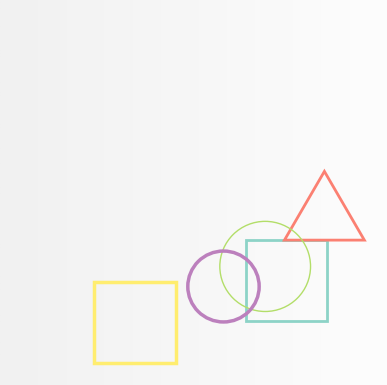[{"shape": "square", "thickness": 2, "radius": 0.53, "center": [0.739, 0.272]}, {"shape": "triangle", "thickness": 2, "radius": 0.6, "center": [0.837, 0.436]}, {"shape": "circle", "thickness": 1, "radius": 0.59, "center": [0.684, 0.308]}, {"shape": "circle", "thickness": 2.5, "radius": 0.46, "center": [0.577, 0.256]}, {"shape": "square", "thickness": 2.5, "radius": 0.53, "center": [0.349, 0.163]}]